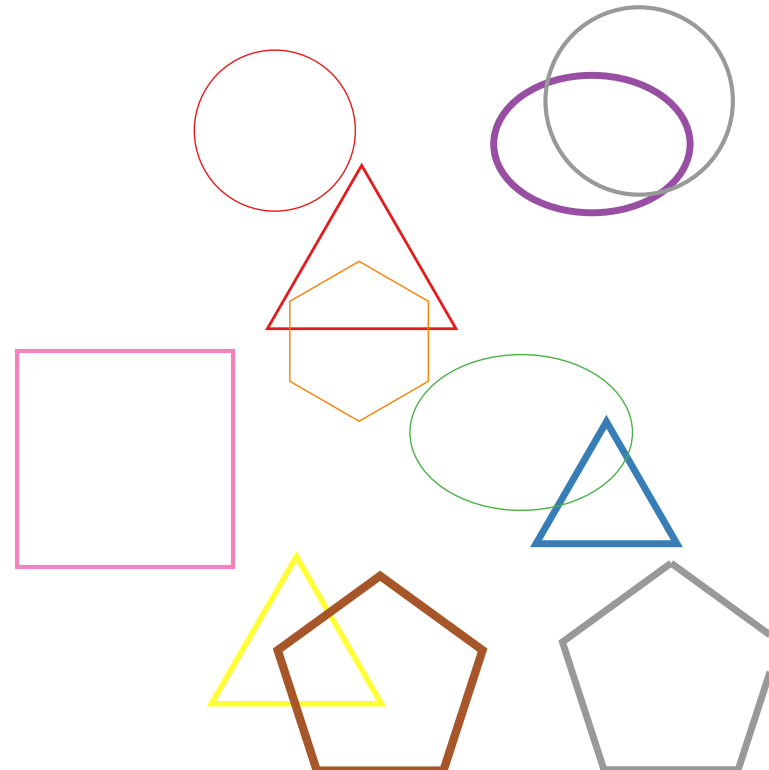[{"shape": "triangle", "thickness": 1, "radius": 0.71, "center": [0.47, 0.644]}, {"shape": "circle", "thickness": 0.5, "radius": 0.52, "center": [0.357, 0.83]}, {"shape": "triangle", "thickness": 2.5, "radius": 0.53, "center": [0.788, 0.347]}, {"shape": "oval", "thickness": 0.5, "radius": 0.72, "center": [0.677, 0.438]}, {"shape": "oval", "thickness": 2.5, "radius": 0.64, "center": [0.769, 0.813]}, {"shape": "hexagon", "thickness": 0.5, "radius": 0.52, "center": [0.466, 0.557]}, {"shape": "triangle", "thickness": 2, "radius": 0.64, "center": [0.385, 0.15]}, {"shape": "pentagon", "thickness": 3, "radius": 0.7, "center": [0.494, 0.112]}, {"shape": "square", "thickness": 1.5, "radius": 0.7, "center": [0.162, 0.404]}, {"shape": "pentagon", "thickness": 2.5, "radius": 0.74, "center": [0.872, 0.12]}, {"shape": "circle", "thickness": 1.5, "radius": 0.61, "center": [0.83, 0.869]}]